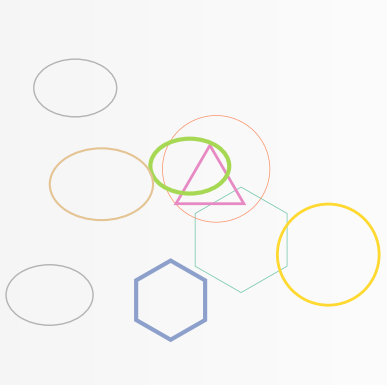[{"shape": "hexagon", "thickness": 0.5, "radius": 0.68, "center": [0.622, 0.377]}, {"shape": "circle", "thickness": 0.5, "radius": 0.69, "center": [0.558, 0.561]}, {"shape": "hexagon", "thickness": 3, "radius": 0.51, "center": [0.44, 0.22]}, {"shape": "triangle", "thickness": 2, "radius": 0.51, "center": [0.542, 0.521]}, {"shape": "oval", "thickness": 3, "radius": 0.51, "center": [0.49, 0.569]}, {"shape": "circle", "thickness": 2, "radius": 0.66, "center": [0.847, 0.339]}, {"shape": "oval", "thickness": 1.5, "radius": 0.67, "center": [0.262, 0.522]}, {"shape": "oval", "thickness": 1, "radius": 0.54, "center": [0.194, 0.771]}, {"shape": "oval", "thickness": 1, "radius": 0.56, "center": [0.128, 0.234]}]